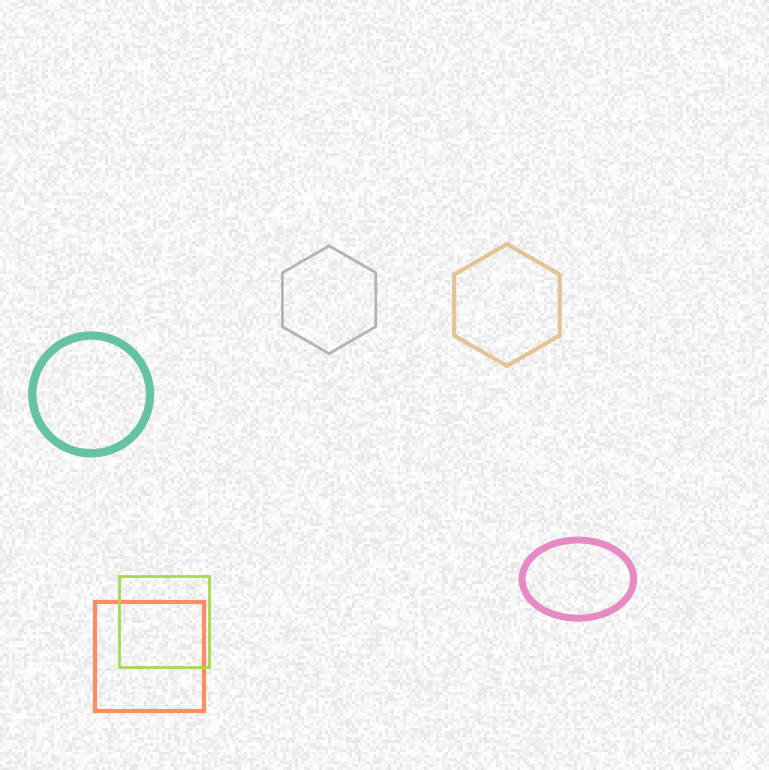[{"shape": "circle", "thickness": 3, "radius": 0.38, "center": [0.118, 0.488]}, {"shape": "square", "thickness": 1.5, "radius": 0.35, "center": [0.194, 0.147]}, {"shape": "oval", "thickness": 2.5, "radius": 0.36, "center": [0.751, 0.248]}, {"shape": "square", "thickness": 1, "radius": 0.29, "center": [0.213, 0.193]}, {"shape": "hexagon", "thickness": 1.5, "radius": 0.4, "center": [0.658, 0.604]}, {"shape": "hexagon", "thickness": 1, "radius": 0.35, "center": [0.427, 0.611]}]